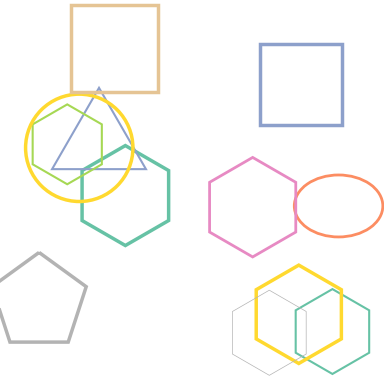[{"shape": "hexagon", "thickness": 2.5, "radius": 0.65, "center": [0.326, 0.492]}, {"shape": "hexagon", "thickness": 1.5, "radius": 0.55, "center": [0.863, 0.139]}, {"shape": "oval", "thickness": 2, "radius": 0.57, "center": [0.879, 0.465]}, {"shape": "square", "thickness": 2.5, "radius": 0.53, "center": [0.782, 0.78]}, {"shape": "triangle", "thickness": 1.5, "radius": 0.7, "center": [0.257, 0.631]}, {"shape": "hexagon", "thickness": 2, "radius": 0.65, "center": [0.656, 0.462]}, {"shape": "hexagon", "thickness": 1.5, "radius": 0.52, "center": [0.175, 0.625]}, {"shape": "hexagon", "thickness": 2.5, "radius": 0.64, "center": [0.776, 0.184]}, {"shape": "circle", "thickness": 2.5, "radius": 0.7, "center": [0.206, 0.616]}, {"shape": "square", "thickness": 2.5, "radius": 0.57, "center": [0.298, 0.874]}, {"shape": "hexagon", "thickness": 0.5, "radius": 0.55, "center": [0.7, 0.136]}, {"shape": "pentagon", "thickness": 2.5, "radius": 0.64, "center": [0.102, 0.216]}]